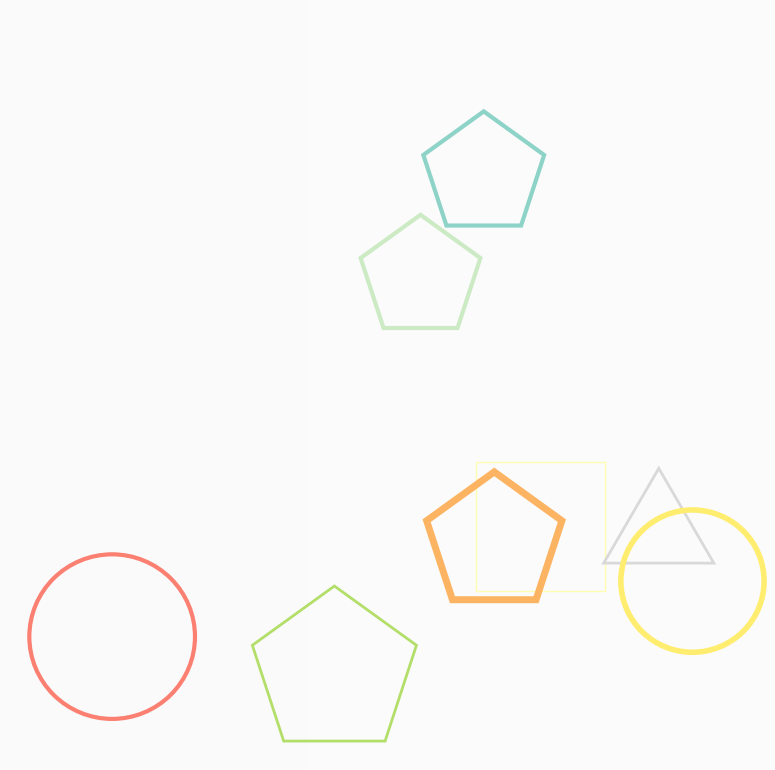[{"shape": "pentagon", "thickness": 1.5, "radius": 0.41, "center": [0.624, 0.773]}, {"shape": "square", "thickness": 0.5, "radius": 0.42, "center": [0.698, 0.316]}, {"shape": "circle", "thickness": 1.5, "radius": 0.53, "center": [0.145, 0.173]}, {"shape": "pentagon", "thickness": 2.5, "radius": 0.46, "center": [0.638, 0.295]}, {"shape": "pentagon", "thickness": 1, "radius": 0.56, "center": [0.431, 0.128]}, {"shape": "triangle", "thickness": 1, "radius": 0.41, "center": [0.85, 0.31]}, {"shape": "pentagon", "thickness": 1.5, "radius": 0.41, "center": [0.543, 0.64]}, {"shape": "circle", "thickness": 2, "radius": 0.46, "center": [0.894, 0.245]}]